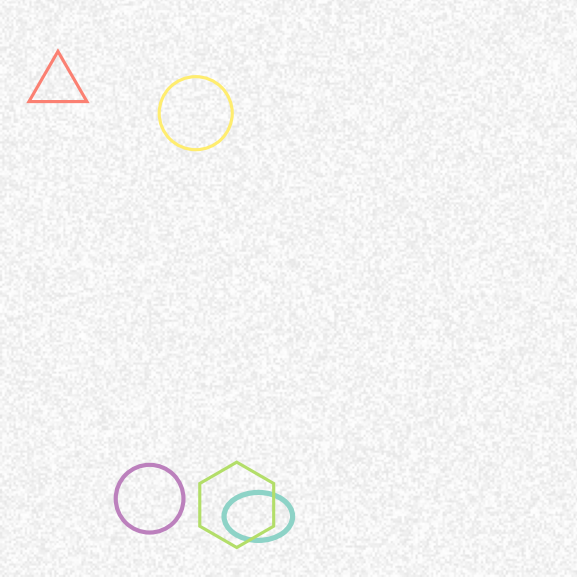[{"shape": "oval", "thickness": 2.5, "radius": 0.3, "center": [0.447, 0.105]}, {"shape": "triangle", "thickness": 1.5, "radius": 0.29, "center": [0.1, 0.852]}, {"shape": "hexagon", "thickness": 1.5, "radius": 0.37, "center": [0.41, 0.125]}, {"shape": "circle", "thickness": 2, "radius": 0.29, "center": [0.259, 0.136]}, {"shape": "circle", "thickness": 1.5, "radius": 0.32, "center": [0.339, 0.803]}]